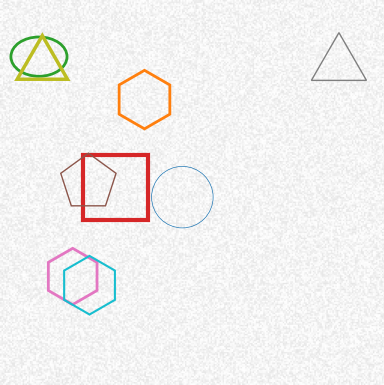[{"shape": "circle", "thickness": 0.5, "radius": 0.4, "center": [0.474, 0.488]}, {"shape": "hexagon", "thickness": 2, "radius": 0.38, "center": [0.375, 0.741]}, {"shape": "oval", "thickness": 2, "radius": 0.36, "center": [0.101, 0.853]}, {"shape": "square", "thickness": 3, "radius": 0.42, "center": [0.299, 0.512]}, {"shape": "pentagon", "thickness": 1, "radius": 0.38, "center": [0.23, 0.526]}, {"shape": "hexagon", "thickness": 2, "radius": 0.37, "center": [0.189, 0.282]}, {"shape": "triangle", "thickness": 1, "radius": 0.41, "center": [0.88, 0.833]}, {"shape": "triangle", "thickness": 2.5, "radius": 0.38, "center": [0.11, 0.832]}, {"shape": "hexagon", "thickness": 1.5, "radius": 0.38, "center": [0.233, 0.259]}]